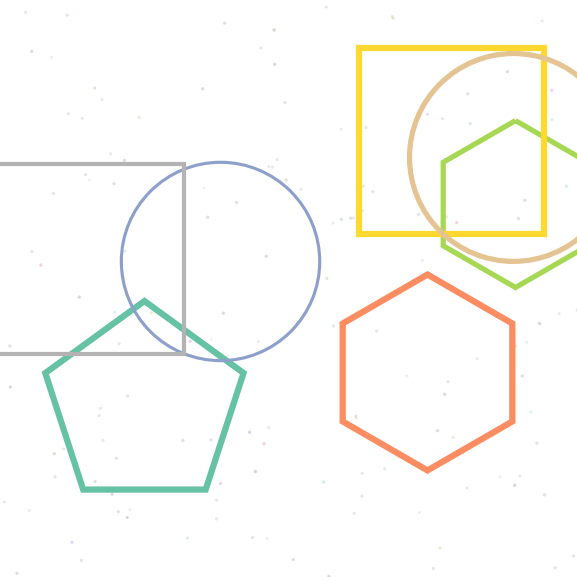[{"shape": "pentagon", "thickness": 3, "radius": 0.9, "center": [0.25, 0.297]}, {"shape": "hexagon", "thickness": 3, "radius": 0.85, "center": [0.74, 0.354]}, {"shape": "circle", "thickness": 1.5, "radius": 0.86, "center": [0.382, 0.546]}, {"shape": "hexagon", "thickness": 2.5, "radius": 0.72, "center": [0.893, 0.646]}, {"shape": "square", "thickness": 3, "radius": 0.8, "center": [0.782, 0.755]}, {"shape": "circle", "thickness": 2.5, "radius": 0.9, "center": [0.889, 0.726]}, {"shape": "square", "thickness": 2, "radius": 0.83, "center": [0.154, 0.55]}]